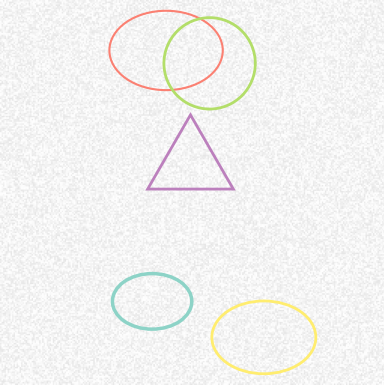[{"shape": "oval", "thickness": 2.5, "radius": 0.52, "center": [0.395, 0.217]}, {"shape": "oval", "thickness": 1.5, "radius": 0.74, "center": [0.431, 0.869]}, {"shape": "circle", "thickness": 2, "radius": 0.59, "center": [0.544, 0.835]}, {"shape": "triangle", "thickness": 2, "radius": 0.64, "center": [0.495, 0.573]}, {"shape": "oval", "thickness": 2, "radius": 0.68, "center": [0.685, 0.124]}]